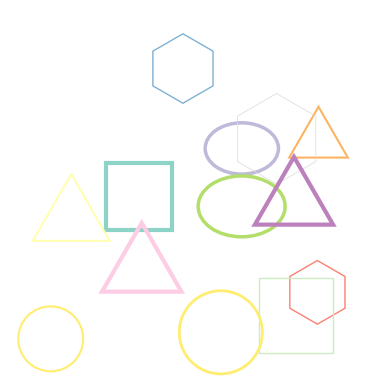[{"shape": "square", "thickness": 3, "radius": 0.43, "center": [0.361, 0.489]}, {"shape": "triangle", "thickness": 1.5, "radius": 0.58, "center": [0.185, 0.432]}, {"shape": "oval", "thickness": 2.5, "radius": 0.48, "center": [0.628, 0.614]}, {"shape": "hexagon", "thickness": 1, "radius": 0.41, "center": [0.824, 0.241]}, {"shape": "hexagon", "thickness": 1, "radius": 0.45, "center": [0.475, 0.822]}, {"shape": "triangle", "thickness": 1.5, "radius": 0.44, "center": [0.827, 0.635]}, {"shape": "oval", "thickness": 2.5, "radius": 0.56, "center": [0.628, 0.464]}, {"shape": "triangle", "thickness": 3, "radius": 0.6, "center": [0.368, 0.302]}, {"shape": "hexagon", "thickness": 0.5, "radius": 0.59, "center": [0.718, 0.639]}, {"shape": "triangle", "thickness": 3, "radius": 0.59, "center": [0.764, 0.475]}, {"shape": "square", "thickness": 1, "radius": 0.48, "center": [0.769, 0.18]}, {"shape": "circle", "thickness": 2, "radius": 0.54, "center": [0.574, 0.137]}, {"shape": "circle", "thickness": 1.5, "radius": 0.42, "center": [0.132, 0.12]}]